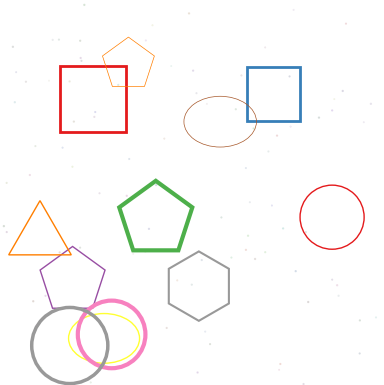[{"shape": "circle", "thickness": 1, "radius": 0.42, "center": [0.863, 0.436]}, {"shape": "square", "thickness": 2, "radius": 0.43, "center": [0.242, 0.743]}, {"shape": "square", "thickness": 2, "radius": 0.35, "center": [0.71, 0.755]}, {"shape": "pentagon", "thickness": 3, "radius": 0.5, "center": [0.405, 0.431]}, {"shape": "pentagon", "thickness": 1, "radius": 0.44, "center": [0.189, 0.271]}, {"shape": "pentagon", "thickness": 0.5, "radius": 0.35, "center": [0.334, 0.833]}, {"shape": "triangle", "thickness": 1, "radius": 0.47, "center": [0.104, 0.385]}, {"shape": "oval", "thickness": 1, "radius": 0.46, "center": [0.27, 0.121]}, {"shape": "oval", "thickness": 0.5, "radius": 0.47, "center": [0.572, 0.684]}, {"shape": "circle", "thickness": 3, "radius": 0.44, "center": [0.29, 0.131]}, {"shape": "hexagon", "thickness": 1.5, "radius": 0.45, "center": [0.516, 0.257]}, {"shape": "circle", "thickness": 2.5, "radius": 0.49, "center": [0.181, 0.103]}]